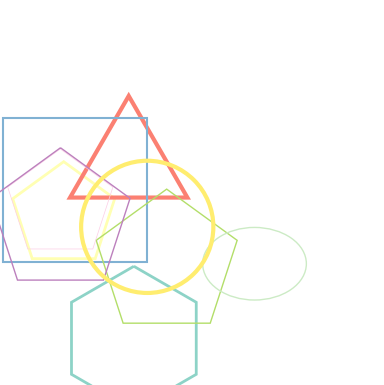[{"shape": "hexagon", "thickness": 2, "radius": 0.94, "center": [0.348, 0.121]}, {"shape": "pentagon", "thickness": 2, "radius": 0.7, "center": [0.165, 0.441]}, {"shape": "triangle", "thickness": 3, "radius": 0.88, "center": [0.334, 0.575]}, {"shape": "square", "thickness": 1.5, "radius": 0.94, "center": [0.194, 0.508]}, {"shape": "pentagon", "thickness": 1, "radius": 0.96, "center": [0.433, 0.316]}, {"shape": "pentagon", "thickness": 0.5, "radius": 0.72, "center": [0.157, 0.47]}, {"shape": "pentagon", "thickness": 1, "radius": 0.95, "center": [0.157, 0.426]}, {"shape": "oval", "thickness": 1, "radius": 0.67, "center": [0.661, 0.315]}, {"shape": "circle", "thickness": 3, "radius": 0.86, "center": [0.382, 0.411]}]